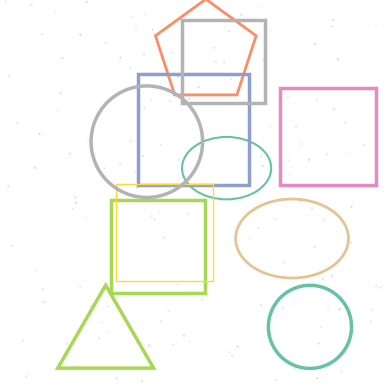[{"shape": "oval", "thickness": 1.5, "radius": 0.58, "center": [0.589, 0.563]}, {"shape": "circle", "thickness": 2.5, "radius": 0.54, "center": [0.805, 0.151]}, {"shape": "pentagon", "thickness": 2, "radius": 0.69, "center": [0.535, 0.865]}, {"shape": "square", "thickness": 2.5, "radius": 0.72, "center": [0.502, 0.663]}, {"shape": "square", "thickness": 2.5, "radius": 0.63, "center": [0.853, 0.646]}, {"shape": "square", "thickness": 2.5, "radius": 0.6, "center": [0.41, 0.359]}, {"shape": "triangle", "thickness": 2.5, "radius": 0.72, "center": [0.275, 0.116]}, {"shape": "square", "thickness": 1, "radius": 0.63, "center": [0.428, 0.396]}, {"shape": "oval", "thickness": 2, "radius": 0.73, "center": [0.759, 0.38]}, {"shape": "circle", "thickness": 2.5, "radius": 0.72, "center": [0.381, 0.632]}, {"shape": "square", "thickness": 2.5, "radius": 0.54, "center": [0.58, 0.84]}]